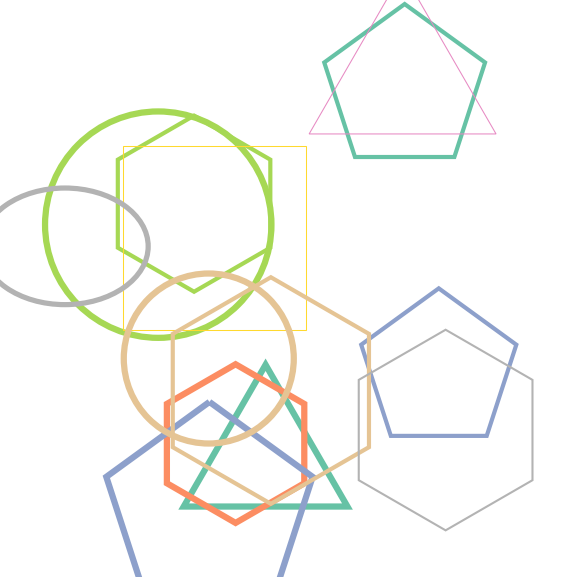[{"shape": "pentagon", "thickness": 2, "radius": 0.73, "center": [0.701, 0.846]}, {"shape": "triangle", "thickness": 3, "radius": 0.82, "center": [0.46, 0.204]}, {"shape": "hexagon", "thickness": 3, "radius": 0.69, "center": [0.408, 0.231]}, {"shape": "pentagon", "thickness": 2, "radius": 0.71, "center": [0.76, 0.359]}, {"shape": "pentagon", "thickness": 3, "radius": 0.94, "center": [0.363, 0.115]}, {"shape": "triangle", "thickness": 0.5, "radius": 0.93, "center": [0.697, 0.861]}, {"shape": "hexagon", "thickness": 2, "radius": 0.76, "center": [0.336, 0.646]}, {"shape": "circle", "thickness": 3, "radius": 0.98, "center": [0.274, 0.61]}, {"shape": "square", "thickness": 0.5, "radius": 0.8, "center": [0.372, 0.587]}, {"shape": "circle", "thickness": 3, "radius": 0.74, "center": [0.362, 0.378]}, {"shape": "hexagon", "thickness": 2, "radius": 0.98, "center": [0.469, 0.323]}, {"shape": "hexagon", "thickness": 1, "radius": 0.87, "center": [0.772, 0.254]}, {"shape": "oval", "thickness": 2.5, "radius": 0.72, "center": [0.112, 0.573]}]